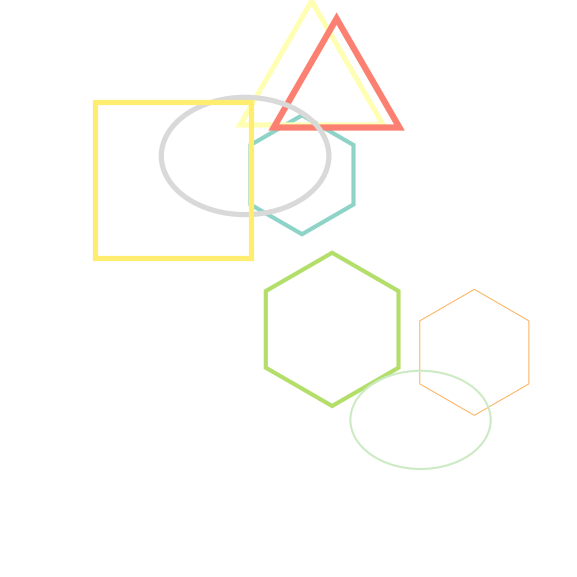[{"shape": "hexagon", "thickness": 2, "radius": 0.51, "center": [0.523, 0.697]}, {"shape": "triangle", "thickness": 2.5, "radius": 0.72, "center": [0.54, 0.854]}, {"shape": "triangle", "thickness": 3, "radius": 0.63, "center": [0.583, 0.841]}, {"shape": "hexagon", "thickness": 0.5, "radius": 0.55, "center": [0.821, 0.389]}, {"shape": "hexagon", "thickness": 2, "radius": 0.66, "center": [0.575, 0.429]}, {"shape": "oval", "thickness": 2.5, "radius": 0.73, "center": [0.424, 0.729]}, {"shape": "oval", "thickness": 1, "radius": 0.61, "center": [0.728, 0.272]}, {"shape": "square", "thickness": 2.5, "radius": 0.68, "center": [0.299, 0.688]}]